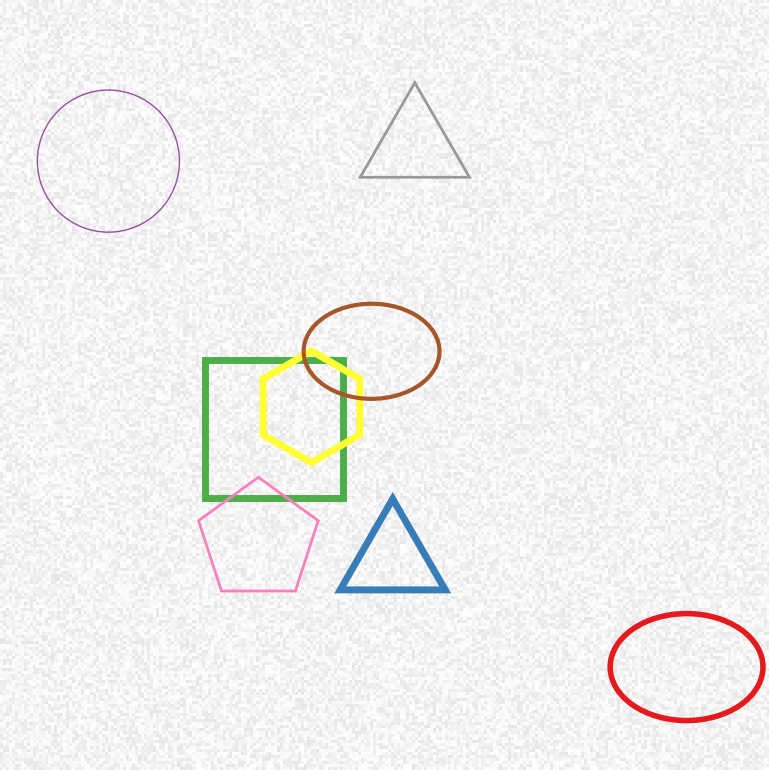[{"shape": "oval", "thickness": 2, "radius": 0.5, "center": [0.892, 0.134]}, {"shape": "triangle", "thickness": 2.5, "radius": 0.39, "center": [0.51, 0.273]}, {"shape": "square", "thickness": 2.5, "radius": 0.45, "center": [0.356, 0.443]}, {"shape": "circle", "thickness": 0.5, "radius": 0.46, "center": [0.141, 0.791]}, {"shape": "hexagon", "thickness": 2.5, "radius": 0.36, "center": [0.404, 0.472]}, {"shape": "oval", "thickness": 1.5, "radius": 0.44, "center": [0.483, 0.544]}, {"shape": "pentagon", "thickness": 1, "radius": 0.41, "center": [0.336, 0.299]}, {"shape": "triangle", "thickness": 1, "radius": 0.41, "center": [0.539, 0.811]}]